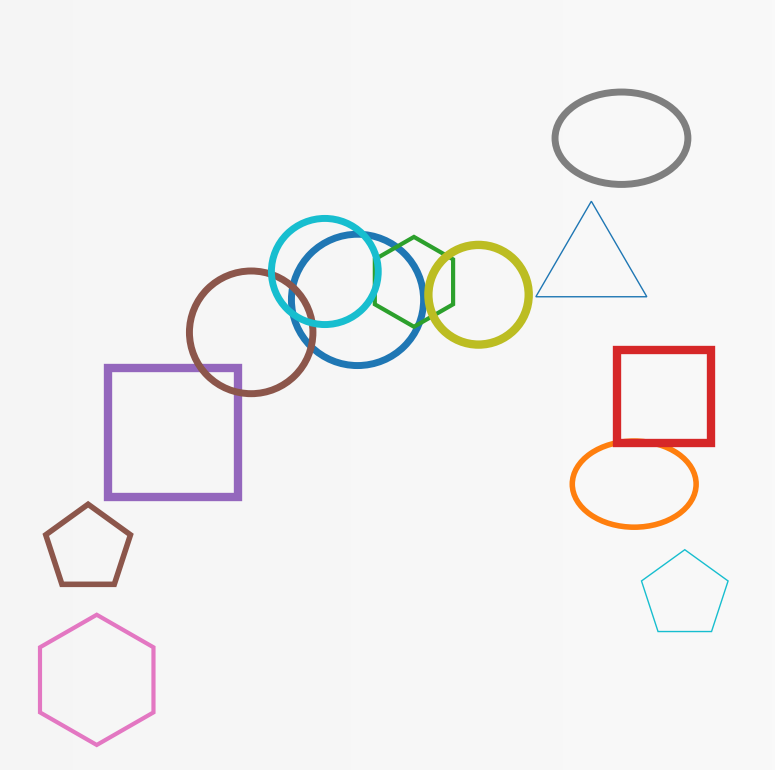[{"shape": "triangle", "thickness": 0.5, "radius": 0.41, "center": [0.763, 0.656]}, {"shape": "circle", "thickness": 2.5, "radius": 0.43, "center": [0.461, 0.611]}, {"shape": "oval", "thickness": 2, "radius": 0.4, "center": [0.818, 0.371]}, {"shape": "hexagon", "thickness": 1.5, "radius": 0.29, "center": [0.534, 0.634]}, {"shape": "square", "thickness": 3, "radius": 0.3, "center": [0.856, 0.485]}, {"shape": "square", "thickness": 3, "radius": 0.42, "center": [0.223, 0.438]}, {"shape": "circle", "thickness": 2.5, "radius": 0.4, "center": [0.324, 0.568]}, {"shape": "pentagon", "thickness": 2, "radius": 0.29, "center": [0.114, 0.288]}, {"shape": "hexagon", "thickness": 1.5, "radius": 0.42, "center": [0.125, 0.117]}, {"shape": "oval", "thickness": 2.5, "radius": 0.43, "center": [0.802, 0.82]}, {"shape": "circle", "thickness": 3, "radius": 0.32, "center": [0.617, 0.617]}, {"shape": "circle", "thickness": 2.5, "radius": 0.34, "center": [0.419, 0.647]}, {"shape": "pentagon", "thickness": 0.5, "radius": 0.29, "center": [0.884, 0.227]}]